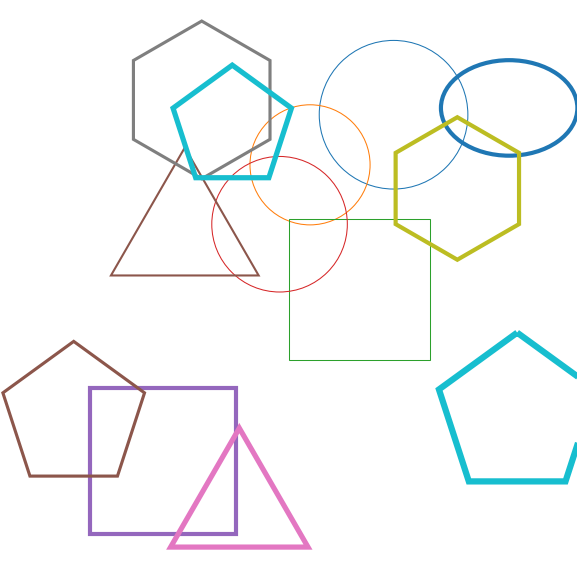[{"shape": "circle", "thickness": 0.5, "radius": 0.64, "center": [0.681, 0.8]}, {"shape": "oval", "thickness": 2, "radius": 0.59, "center": [0.882, 0.812]}, {"shape": "circle", "thickness": 0.5, "radius": 0.52, "center": [0.537, 0.714]}, {"shape": "square", "thickness": 0.5, "radius": 0.61, "center": [0.623, 0.499]}, {"shape": "circle", "thickness": 0.5, "radius": 0.59, "center": [0.484, 0.611]}, {"shape": "square", "thickness": 2, "radius": 0.63, "center": [0.282, 0.201]}, {"shape": "triangle", "thickness": 1, "radius": 0.74, "center": [0.32, 0.596]}, {"shape": "pentagon", "thickness": 1.5, "radius": 0.64, "center": [0.128, 0.279]}, {"shape": "triangle", "thickness": 2.5, "radius": 0.69, "center": [0.414, 0.12]}, {"shape": "hexagon", "thickness": 1.5, "radius": 0.68, "center": [0.349, 0.826]}, {"shape": "hexagon", "thickness": 2, "radius": 0.62, "center": [0.792, 0.673]}, {"shape": "pentagon", "thickness": 3, "radius": 0.71, "center": [0.896, 0.281]}, {"shape": "pentagon", "thickness": 2.5, "radius": 0.54, "center": [0.402, 0.779]}]